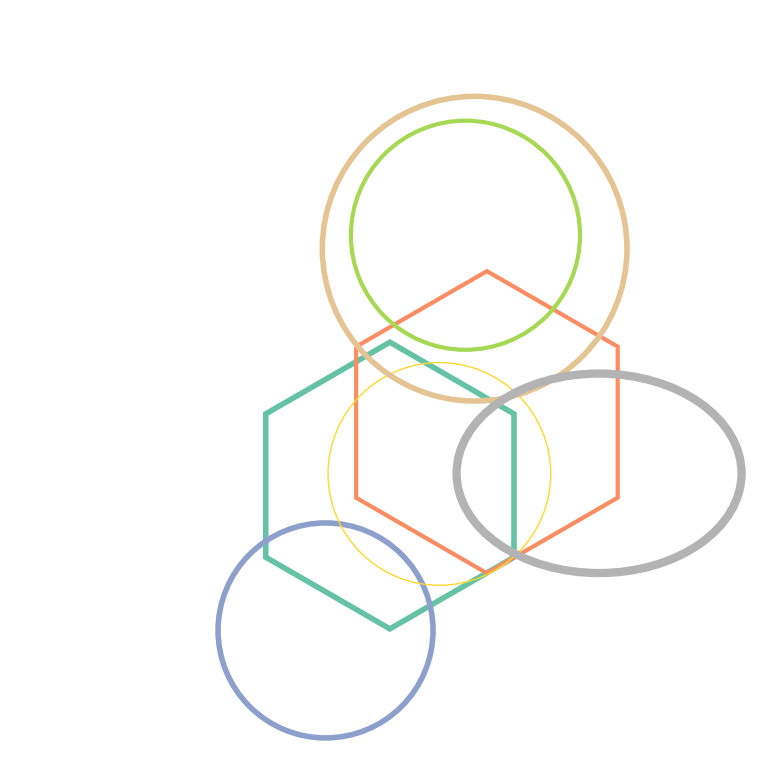[{"shape": "hexagon", "thickness": 2, "radius": 0.93, "center": [0.506, 0.369]}, {"shape": "hexagon", "thickness": 1.5, "radius": 0.98, "center": [0.632, 0.452]}, {"shape": "circle", "thickness": 2, "radius": 0.7, "center": [0.423, 0.181]}, {"shape": "circle", "thickness": 1.5, "radius": 0.74, "center": [0.604, 0.695]}, {"shape": "circle", "thickness": 0.5, "radius": 0.72, "center": [0.571, 0.385]}, {"shape": "circle", "thickness": 2, "radius": 0.99, "center": [0.616, 0.677]}, {"shape": "oval", "thickness": 3, "radius": 0.93, "center": [0.778, 0.385]}]